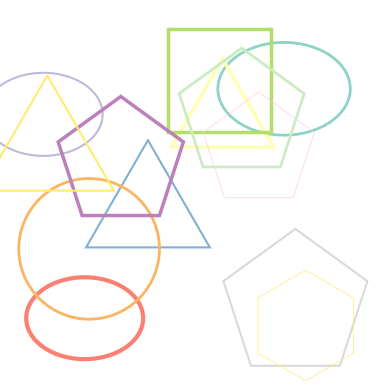[{"shape": "oval", "thickness": 2, "radius": 0.86, "center": [0.738, 0.769]}, {"shape": "triangle", "thickness": 2.5, "radius": 0.76, "center": [0.578, 0.695]}, {"shape": "oval", "thickness": 1.5, "radius": 0.77, "center": [0.112, 0.703]}, {"shape": "oval", "thickness": 3, "radius": 0.76, "center": [0.22, 0.173]}, {"shape": "triangle", "thickness": 1.5, "radius": 0.93, "center": [0.384, 0.45]}, {"shape": "circle", "thickness": 2, "radius": 0.91, "center": [0.231, 0.354]}, {"shape": "square", "thickness": 2.5, "radius": 0.67, "center": [0.569, 0.792]}, {"shape": "pentagon", "thickness": 0.5, "radius": 0.76, "center": [0.672, 0.609]}, {"shape": "pentagon", "thickness": 1.5, "radius": 0.98, "center": [0.767, 0.209]}, {"shape": "pentagon", "thickness": 2.5, "radius": 0.85, "center": [0.314, 0.578]}, {"shape": "pentagon", "thickness": 2, "radius": 0.85, "center": [0.628, 0.704]}, {"shape": "hexagon", "thickness": 0.5, "radius": 0.72, "center": [0.794, 0.155]}, {"shape": "triangle", "thickness": 1.5, "radius": 1.0, "center": [0.123, 0.604]}]